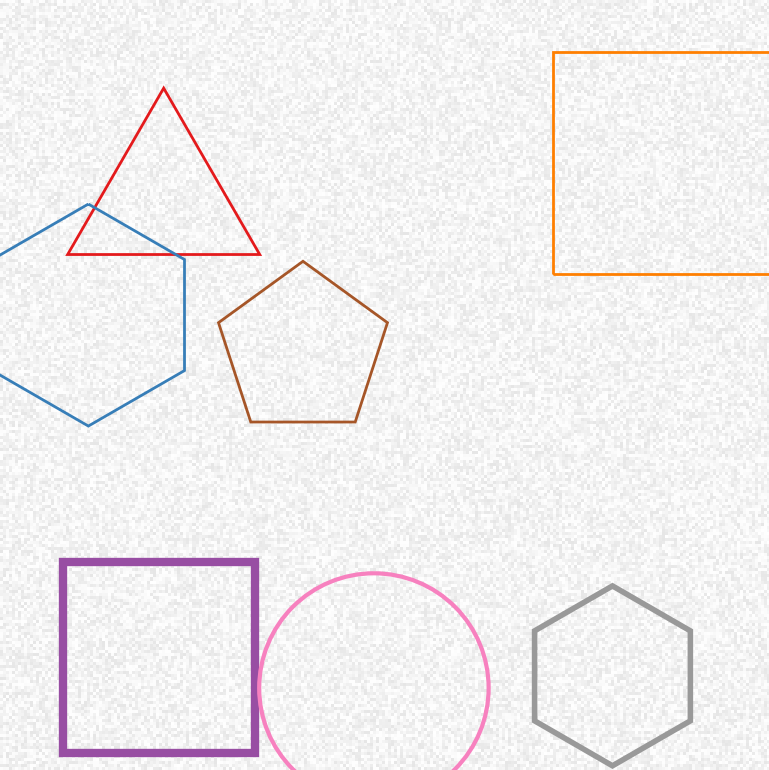[{"shape": "triangle", "thickness": 1, "radius": 0.72, "center": [0.213, 0.741]}, {"shape": "hexagon", "thickness": 1, "radius": 0.72, "center": [0.115, 0.591]}, {"shape": "square", "thickness": 3, "radius": 0.62, "center": [0.207, 0.146]}, {"shape": "square", "thickness": 1, "radius": 0.72, "center": [0.862, 0.788]}, {"shape": "pentagon", "thickness": 1, "radius": 0.58, "center": [0.394, 0.545]}, {"shape": "circle", "thickness": 1.5, "radius": 0.74, "center": [0.486, 0.106]}, {"shape": "hexagon", "thickness": 2, "radius": 0.58, "center": [0.795, 0.122]}]